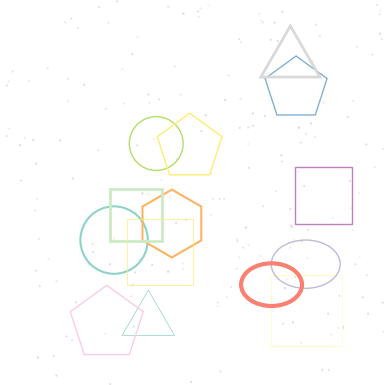[{"shape": "triangle", "thickness": 0.5, "radius": 0.39, "center": [0.385, 0.168]}, {"shape": "circle", "thickness": 1.5, "radius": 0.44, "center": [0.296, 0.376]}, {"shape": "square", "thickness": 0.5, "radius": 0.46, "center": [0.797, 0.194]}, {"shape": "oval", "thickness": 1, "radius": 0.45, "center": [0.794, 0.314]}, {"shape": "oval", "thickness": 3, "radius": 0.4, "center": [0.705, 0.261]}, {"shape": "pentagon", "thickness": 1, "radius": 0.42, "center": [0.769, 0.77]}, {"shape": "hexagon", "thickness": 1.5, "radius": 0.44, "center": [0.446, 0.419]}, {"shape": "circle", "thickness": 1, "radius": 0.35, "center": [0.406, 0.627]}, {"shape": "pentagon", "thickness": 1, "radius": 0.5, "center": [0.277, 0.16]}, {"shape": "triangle", "thickness": 2, "radius": 0.44, "center": [0.754, 0.844]}, {"shape": "square", "thickness": 1, "radius": 0.37, "center": [0.84, 0.491]}, {"shape": "square", "thickness": 2, "radius": 0.34, "center": [0.353, 0.442]}, {"shape": "pentagon", "thickness": 1, "radius": 0.44, "center": [0.493, 0.617]}, {"shape": "square", "thickness": 0.5, "radius": 0.43, "center": [0.416, 0.346]}]